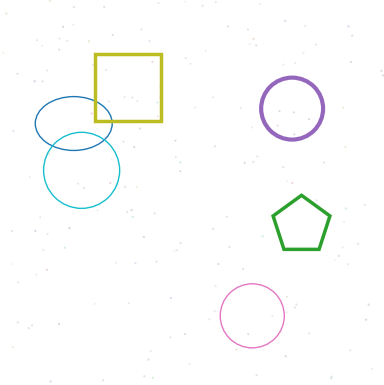[{"shape": "oval", "thickness": 1, "radius": 0.5, "center": [0.192, 0.679]}, {"shape": "pentagon", "thickness": 2.5, "radius": 0.39, "center": [0.783, 0.415]}, {"shape": "circle", "thickness": 3, "radius": 0.4, "center": [0.759, 0.718]}, {"shape": "circle", "thickness": 1, "radius": 0.42, "center": [0.655, 0.18]}, {"shape": "square", "thickness": 2.5, "radius": 0.43, "center": [0.333, 0.772]}, {"shape": "circle", "thickness": 1, "radius": 0.49, "center": [0.212, 0.558]}]